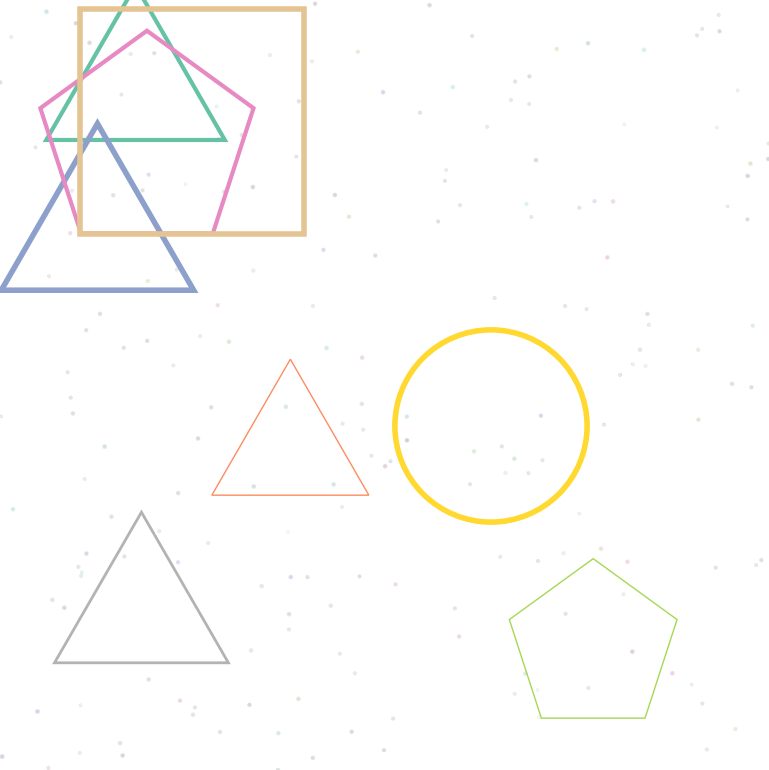[{"shape": "triangle", "thickness": 1.5, "radius": 0.67, "center": [0.176, 0.885]}, {"shape": "triangle", "thickness": 0.5, "radius": 0.59, "center": [0.377, 0.416]}, {"shape": "triangle", "thickness": 2, "radius": 0.72, "center": [0.127, 0.695]}, {"shape": "pentagon", "thickness": 1.5, "radius": 0.73, "center": [0.191, 0.815]}, {"shape": "pentagon", "thickness": 0.5, "radius": 0.57, "center": [0.77, 0.16]}, {"shape": "circle", "thickness": 2, "radius": 0.62, "center": [0.638, 0.447]}, {"shape": "square", "thickness": 2, "radius": 0.73, "center": [0.25, 0.842]}, {"shape": "triangle", "thickness": 1, "radius": 0.65, "center": [0.184, 0.204]}]